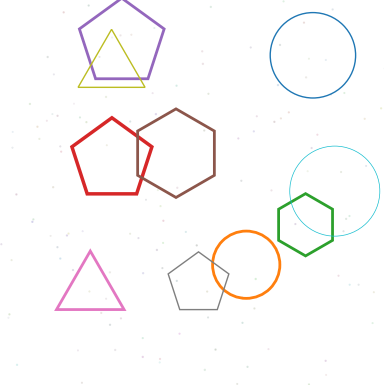[{"shape": "circle", "thickness": 1, "radius": 0.55, "center": [0.813, 0.856]}, {"shape": "circle", "thickness": 2, "radius": 0.44, "center": [0.64, 0.312]}, {"shape": "hexagon", "thickness": 2, "radius": 0.4, "center": [0.794, 0.416]}, {"shape": "pentagon", "thickness": 2.5, "radius": 0.55, "center": [0.291, 0.585]}, {"shape": "pentagon", "thickness": 2, "radius": 0.58, "center": [0.316, 0.889]}, {"shape": "hexagon", "thickness": 2, "radius": 0.58, "center": [0.457, 0.602]}, {"shape": "triangle", "thickness": 2, "radius": 0.51, "center": [0.235, 0.247]}, {"shape": "pentagon", "thickness": 1, "radius": 0.41, "center": [0.516, 0.263]}, {"shape": "triangle", "thickness": 1, "radius": 0.5, "center": [0.29, 0.823]}, {"shape": "circle", "thickness": 0.5, "radius": 0.58, "center": [0.87, 0.504]}]